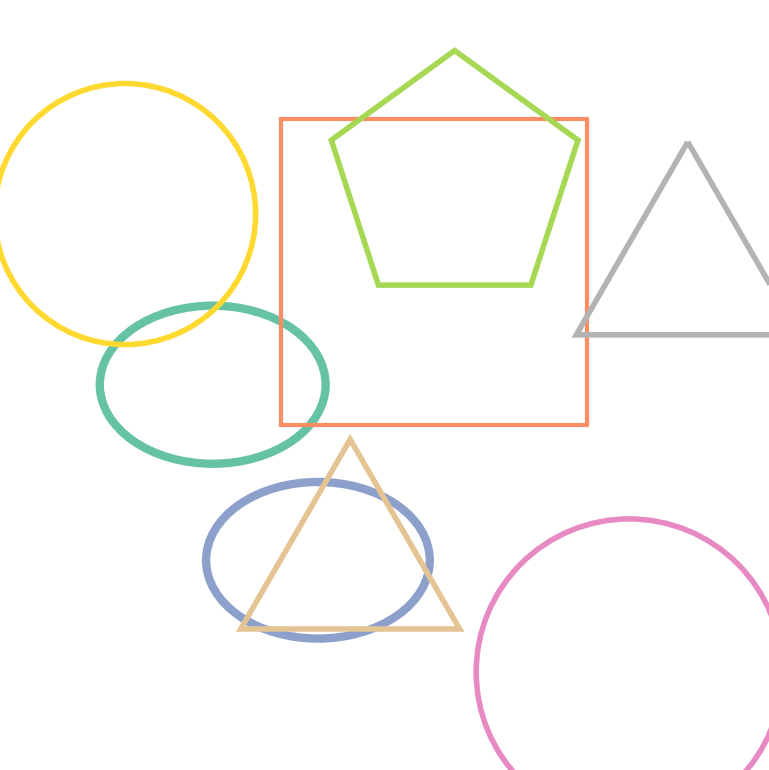[{"shape": "oval", "thickness": 3, "radius": 0.73, "center": [0.276, 0.5]}, {"shape": "square", "thickness": 1.5, "radius": 0.99, "center": [0.564, 0.647]}, {"shape": "oval", "thickness": 3, "radius": 0.73, "center": [0.413, 0.272]}, {"shape": "circle", "thickness": 2, "radius": 0.99, "center": [0.817, 0.127]}, {"shape": "pentagon", "thickness": 2, "radius": 0.84, "center": [0.59, 0.766]}, {"shape": "circle", "thickness": 2, "radius": 0.85, "center": [0.162, 0.722]}, {"shape": "triangle", "thickness": 2, "radius": 0.82, "center": [0.455, 0.265]}, {"shape": "triangle", "thickness": 2, "radius": 0.84, "center": [0.893, 0.649]}]